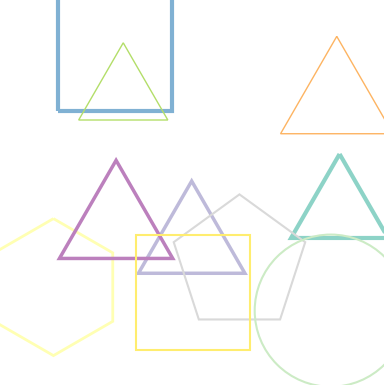[{"shape": "triangle", "thickness": 3, "radius": 0.73, "center": [0.882, 0.455]}, {"shape": "hexagon", "thickness": 2, "radius": 0.89, "center": [0.139, 0.254]}, {"shape": "triangle", "thickness": 2.5, "radius": 0.8, "center": [0.498, 0.37]}, {"shape": "square", "thickness": 3, "radius": 0.74, "center": [0.299, 0.86]}, {"shape": "triangle", "thickness": 1, "radius": 0.84, "center": [0.875, 0.737]}, {"shape": "triangle", "thickness": 1, "radius": 0.67, "center": [0.32, 0.755]}, {"shape": "pentagon", "thickness": 1.5, "radius": 0.9, "center": [0.622, 0.316]}, {"shape": "triangle", "thickness": 2.5, "radius": 0.85, "center": [0.302, 0.414]}, {"shape": "circle", "thickness": 1.5, "radius": 0.99, "center": [0.859, 0.193]}, {"shape": "square", "thickness": 1.5, "radius": 0.74, "center": [0.502, 0.241]}]